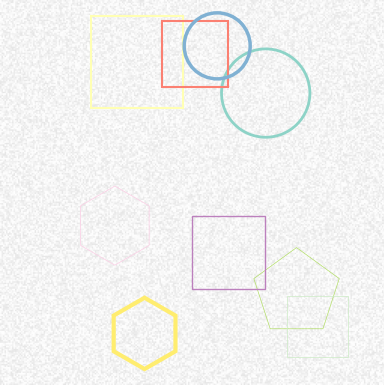[{"shape": "circle", "thickness": 2, "radius": 0.57, "center": [0.69, 0.758]}, {"shape": "square", "thickness": 1.5, "radius": 0.6, "center": [0.356, 0.839]}, {"shape": "square", "thickness": 1.5, "radius": 0.43, "center": [0.506, 0.86]}, {"shape": "circle", "thickness": 2.5, "radius": 0.43, "center": [0.564, 0.881]}, {"shape": "pentagon", "thickness": 0.5, "radius": 0.58, "center": [0.77, 0.24]}, {"shape": "hexagon", "thickness": 0.5, "radius": 0.51, "center": [0.298, 0.414]}, {"shape": "square", "thickness": 1, "radius": 0.48, "center": [0.594, 0.345]}, {"shape": "square", "thickness": 0.5, "radius": 0.4, "center": [0.825, 0.152]}, {"shape": "hexagon", "thickness": 3, "radius": 0.46, "center": [0.376, 0.134]}]